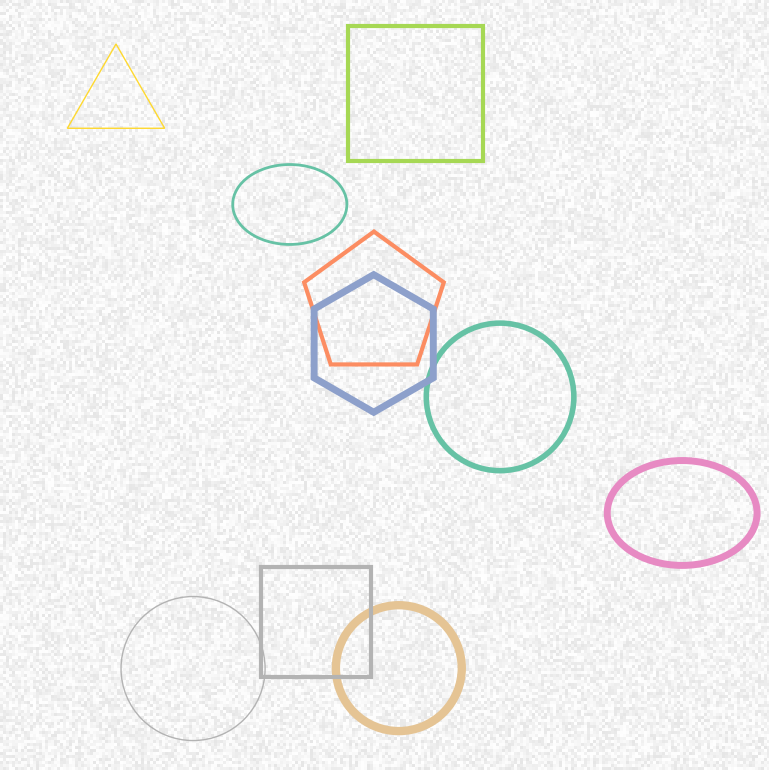[{"shape": "circle", "thickness": 2, "radius": 0.48, "center": [0.649, 0.485]}, {"shape": "oval", "thickness": 1, "radius": 0.37, "center": [0.376, 0.734]}, {"shape": "pentagon", "thickness": 1.5, "radius": 0.48, "center": [0.486, 0.604]}, {"shape": "hexagon", "thickness": 2.5, "radius": 0.45, "center": [0.485, 0.554]}, {"shape": "oval", "thickness": 2.5, "radius": 0.49, "center": [0.886, 0.334]}, {"shape": "square", "thickness": 1.5, "radius": 0.44, "center": [0.539, 0.878]}, {"shape": "triangle", "thickness": 0.5, "radius": 0.36, "center": [0.151, 0.87]}, {"shape": "circle", "thickness": 3, "radius": 0.41, "center": [0.518, 0.132]}, {"shape": "circle", "thickness": 0.5, "radius": 0.47, "center": [0.251, 0.132]}, {"shape": "square", "thickness": 1.5, "radius": 0.36, "center": [0.41, 0.193]}]